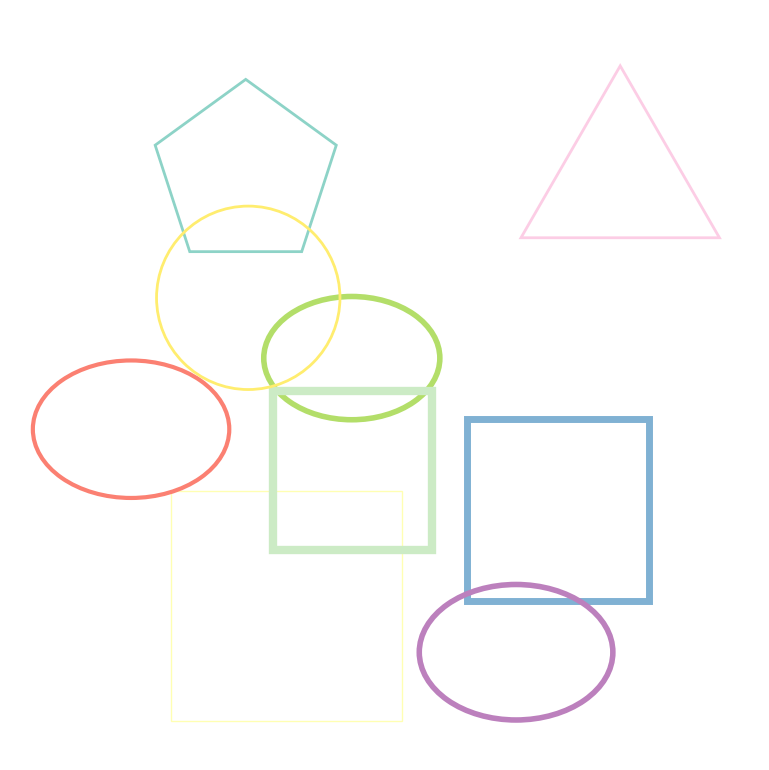[{"shape": "pentagon", "thickness": 1, "radius": 0.62, "center": [0.319, 0.773]}, {"shape": "square", "thickness": 0.5, "radius": 0.75, "center": [0.372, 0.213]}, {"shape": "oval", "thickness": 1.5, "radius": 0.64, "center": [0.17, 0.443]}, {"shape": "square", "thickness": 2.5, "radius": 0.59, "center": [0.725, 0.338]}, {"shape": "oval", "thickness": 2, "radius": 0.57, "center": [0.457, 0.535]}, {"shape": "triangle", "thickness": 1, "radius": 0.74, "center": [0.805, 0.766]}, {"shape": "oval", "thickness": 2, "radius": 0.63, "center": [0.67, 0.153]}, {"shape": "square", "thickness": 3, "radius": 0.52, "center": [0.458, 0.389]}, {"shape": "circle", "thickness": 1, "radius": 0.6, "center": [0.322, 0.613]}]